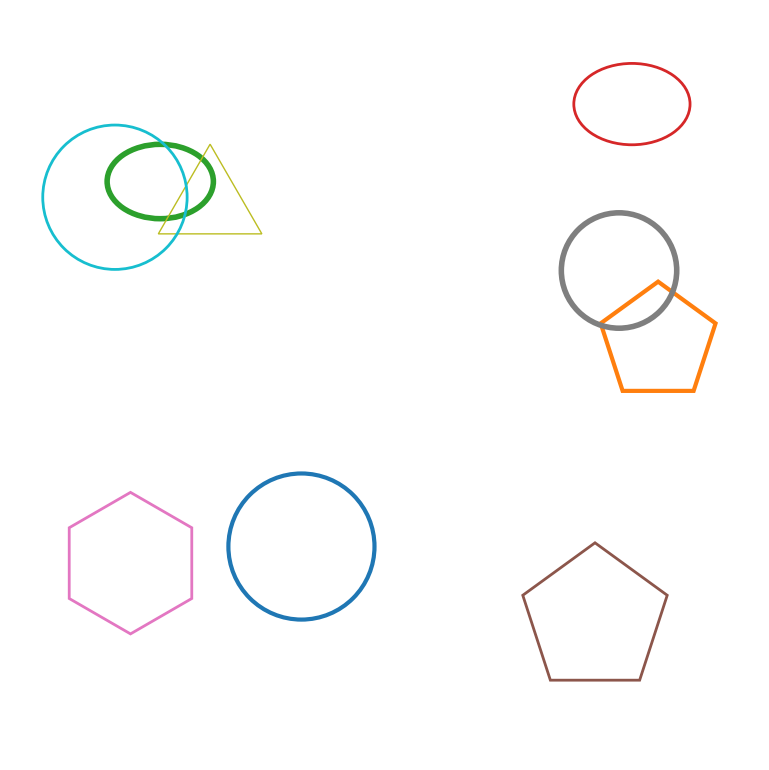[{"shape": "circle", "thickness": 1.5, "radius": 0.47, "center": [0.391, 0.29]}, {"shape": "pentagon", "thickness": 1.5, "radius": 0.39, "center": [0.855, 0.556]}, {"shape": "oval", "thickness": 2, "radius": 0.34, "center": [0.208, 0.764]}, {"shape": "oval", "thickness": 1, "radius": 0.38, "center": [0.821, 0.865]}, {"shape": "pentagon", "thickness": 1, "radius": 0.49, "center": [0.773, 0.196]}, {"shape": "hexagon", "thickness": 1, "radius": 0.46, "center": [0.169, 0.269]}, {"shape": "circle", "thickness": 2, "radius": 0.37, "center": [0.804, 0.649]}, {"shape": "triangle", "thickness": 0.5, "radius": 0.39, "center": [0.273, 0.735]}, {"shape": "circle", "thickness": 1, "radius": 0.47, "center": [0.149, 0.744]}]